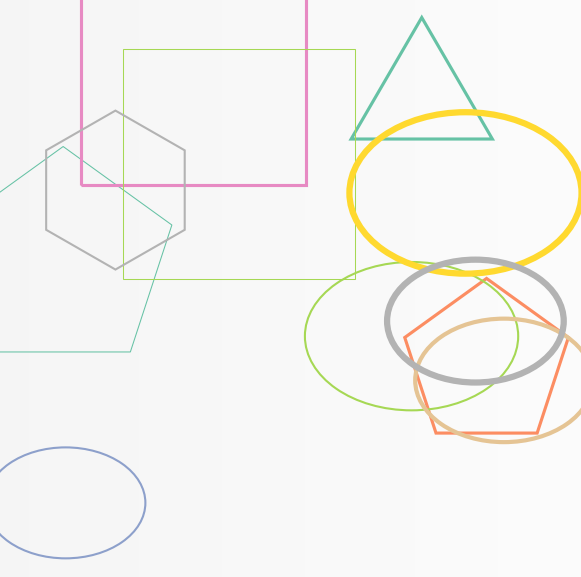[{"shape": "pentagon", "thickness": 0.5, "radius": 0.98, "center": [0.109, 0.549]}, {"shape": "triangle", "thickness": 1.5, "radius": 0.7, "center": [0.726, 0.829]}, {"shape": "pentagon", "thickness": 1.5, "radius": 0.74, "center": [0.837, 0.369]}, {"shape": "oval", "thickness": 1, "radius": 0.69, "center": [0.113, 0.128]}, {"shape": "square", "thickness": 1.5, "radius": 0.97, "center": [0.333, 0.873]}, {"shape": "oval", "thickness": 1, "radius": 0.92, "center": [0.708, 0.417]}, {"shape": "square", "thickness": 0.5, "radius": 0.99, "center": [0.411, 0.715]}, {"shape": "oval", "thickness": 3, "radius": 1.0, "center": [0.801, 0.665]}, {"shape": "oval", "thickness": 2, "radius": 0.76, "center": [0.867, 0.34]}, {"shape": "hexagon", "thickness": 1, "radius": 0.69, "center": [0.199, 0.67]}, {"shape": "oval", "thickness": 3, "radius": 0.76, "center": [0.818, 0.443]}]